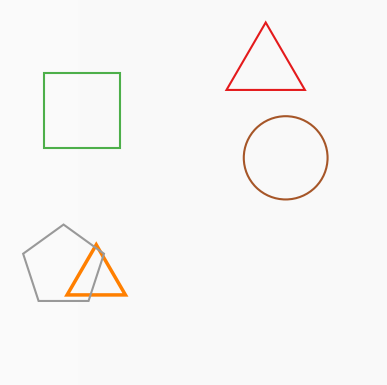[{"shape": "triangle", "thickness": 1.5, "radius": 0.58, "center": [0.686, 0.825]}, {"shape": "square", "thickness": 1.5, "radius": 0.49, "center": [0.211, 0.714]}, {"shape": "triangle", "thickness": 2.5, "radius": 0.43, "center": [0.248, 0.277]}, {"shape": "circle", "thickness": 1.5, "radius": 0.54, "center": [0.737, 0.59]}, {"shape": "pentagon", "thickness": 1.5, "radius": 0.55, "center": [0.164, 0.307]}]